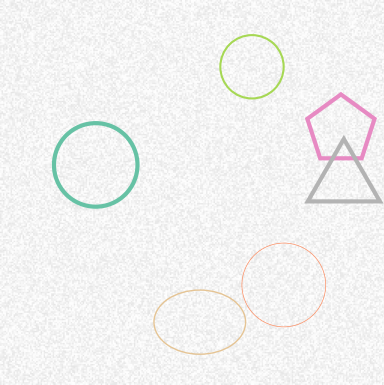[{"shape": "circle", "thickness": 3, "radius": 0.54, "center": [0.249, 0.572]}, {"shape": "circle", "thickness": 0.5, "radius": 0.54, "center": [0.737, 0.26]}, {"shape": "pentagon", "thickness": 3, "radius": 0.46, "center": [0.886, 0.663]}, {"shape": "circle", "thickness": 1.5, "radius": 0.41, "center": [0.655, 0.827]}, {"shape": "oval", "thickness": 1, "radius": 0.59, "center": [0.519, 0.163]}, {"shape": "triangle", "thickness": 3, "radius": 0.54, "center": [0.893, 0.531]}]